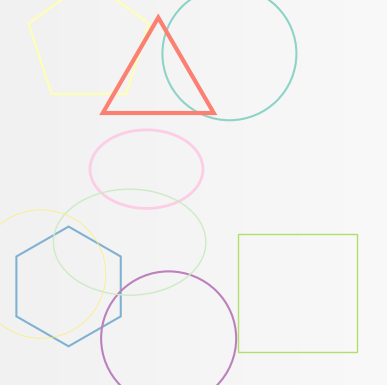[{"shape": "circle", "thickness": 1.5, "radius": 0.86, "center": [0.592, 0.861]}, {"shape": "pentagon", "thickness": 1.5, "radius": 0.82, "center": [0.229, 0.888]}, {"shape": "triangle", "thickness": 3, "radius": 0.83, "center": [0.408, 0.789]}, {"shape": "hexagon", "thickness": 1.5, "radius": 0.78, "center": [0.177, 0.256]}, {"shape": "square", "thickness": 1, "radius": 0.76, "center": [0.768, 0.239]}, {"shape": "oval", "thickness": 2, "radius": 0.73, "center": [0.378, 0.561]}, {"shape": "circle", "thickness": 1.5, "radius": 0.87, "center": [0.435, 0.121]}, {"shape": "oval", "thickness": 1, "radius": 0.98, "center": [0.334, 0.371]}, {"shape": "circle", "thickness": 0.5, "radius": 0.83, "center": [0.106, 0.288]}]